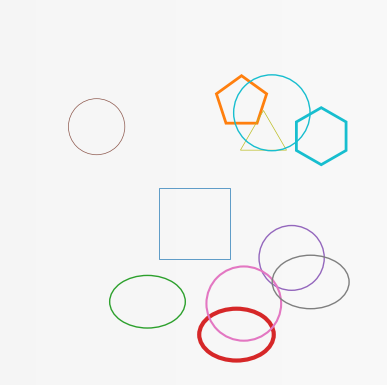[{"shape": "square", "thickness": 0.5, "radius": 0.46, "center": [0.502, 0.419]}, {"shape": "pentagon", "thickness": 2, "radius": 0.34, "center": [0.623, 0.735]}, {"shape": "oval", "thickness": 1, "radius": 0.49, "center": [0.381, 0.216]}, {"shape": "oval", "thickness": 3, "radius": 0.48, "center": [0.61, 0.131]}, {"shape": "circle", "thickness": 1, "radius": 0.42, "center": [0.753, 0.33]}, {"shape": "circle", "thickness": 0.5, "radius": 0.36, "center": [0.249, 0.671]}, {"shape": "circle", "thickness": 1.5, "radius": 0.48, "center": [0.629, 0.211]}, {"shape": "oval", "thickness": 1, "radius": 0.5, "center": [0.802, 0.268]}, {"shape": "triangle", "thickness": 0.5, "radius": 0.34, "center": [0.68, 0.644]}, {"shape": "circle", "thickness": 1, "radius": 0.49, "center": [0.702, 0.707]}, {"shape": "hexagon", "thickness": 2, "radius": 0.37, "center": [0.829, 0.646]}]